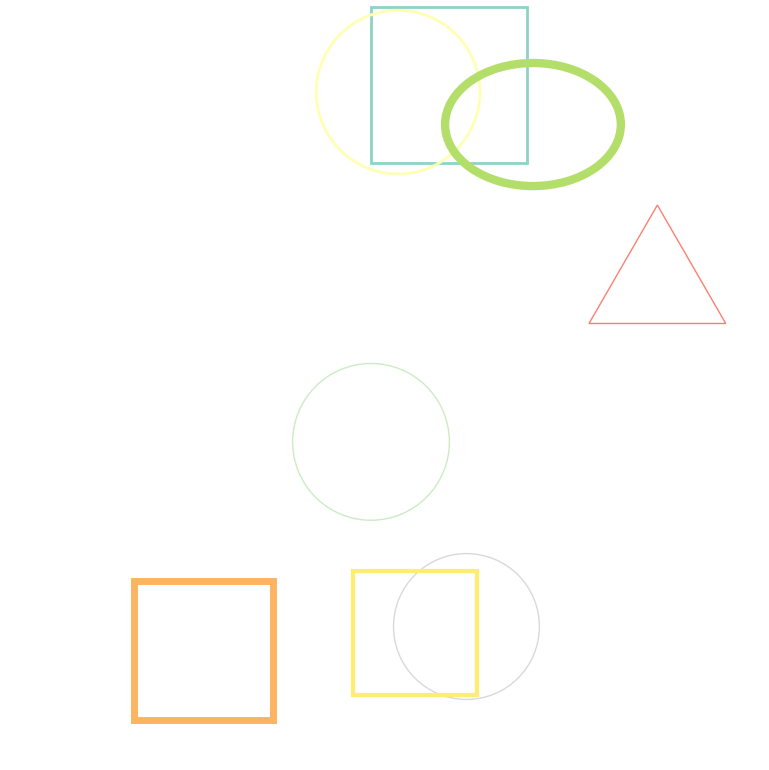[{"shape": "square", "thickness": 1, "radius": 0.51, "center": [0.583, 0.89]}, {"shape": "circle", "thickness": 1, "radius": 0.53, "center": [0.517, 0.88]}, {"shape": "triangle", "thickness": 0.5, "radius": 0.51, "center": [0.854, 0.631]}, {"shape": "square", "thickness": 2.5, "radius": 0.45, "center": [0.264, 0.155]}, {"shape": "oval", "thickness": 3, "radius": 0.57, "center": [0.692, 0.838]}, {"shape": "circle", "thickness": 0.5, "radius": 0.47, "center": [0.606, 0.186]}, {"shape": "circle", "thickness": 0.5, "radius": 0.51, "center": [0.482, 0.426]}, {"shape": "square", "thickness": 1.5, "radius": 0.4, "center": [0.539, 0.178]}]